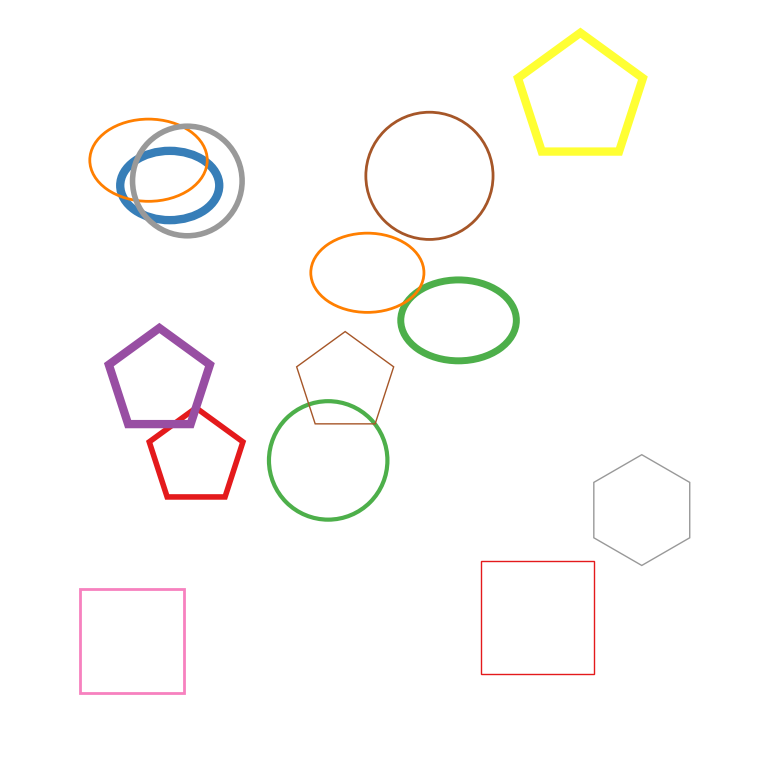[{"shape": "pentagon", "thickness": 2, "radius": 0.32, "center": [0.255, 0.406]}, {"shape": "square", "thickness": 0.5, "radius": 0.37, "center": [0.698, 0.198]}, {"shape": "oval", "thickness": 3, "radius": 0.32, "center": [0.22, 0.759]}, {"shape": "circle", "thickness": 1.5, "radius": 0.38, "center": [0.426, 0.402]}, {"shape": "oval", "thickness": 2.5, "radius": 0.38, "center": [0.596, 0.584]}, {"shape": "pentagon", "thickness": 3, "radius": 0.35, "center": [0.207, 0.505]}, {"shape": "oval", "thickness": 1, "radius": 0.37, "center": [0.477, 0.646]}, {"shape": "oval", "thickness": 1, "radius": 0.38, "center": [0.193, 0.792]}, {"shape": "pentagon", "thickness": 3, "radius": 0.43, "center": [0.754, 0.872]}, {"shape": "circle", "thickness": 1, "radius": 0.41, "center": [0.558, 0.772]}, {"shape": "pentagon", "thickness": 0.5, "radius": 0.33, "center": [0.448, 0.503]}, {"shape": "square", "thickness": 1, "radius": 0.34, "center": [0.171, 0.168]}, {"shape": "hexagon", "thickness": 0.5, "radius": 0.36, "center": [0.833, 0.338]}, {"shape": "circle", "thickness": 2, "radius": 0.36, "center": [0.243, 0.765]}]